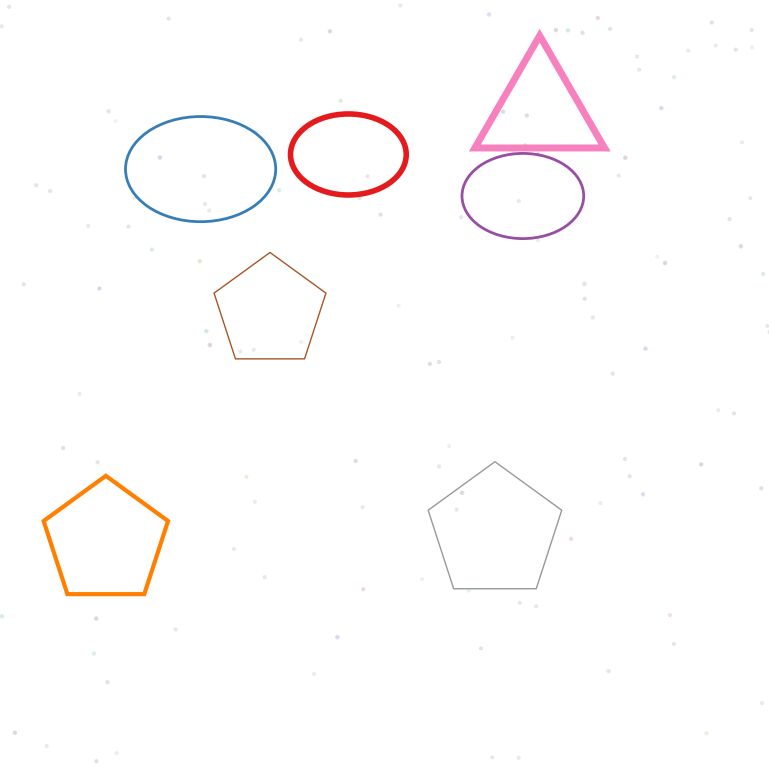[{"shape": "oval", "thickness": 2, "radius": 0.38, "center": [0.452, 0.799]}, {"shape": "oval", "thickness": 1, "radius": 0.49, "center": [0.261, 0.78]}, {"shape": "oval", "thickness": 1, "radius": 0.4, "center": [0.679, 0.745]}, {"shape": "pentagon", "thickness": 1.5, "radius": 0.42, "center": [0.137, 0.297]}, {"shape": "pentagon", "thickness": 0.5, "radius": 0.38, "center": [0.351, 0.596]}, {"shape": "triangle", "thickness": 2.5, "radius": 0.49, "center": [0.701, 0.856]}, {"shape": "pentagon", "thickness": 0.5, "radius": 0.46, "center": [0.643, 0.309]}]